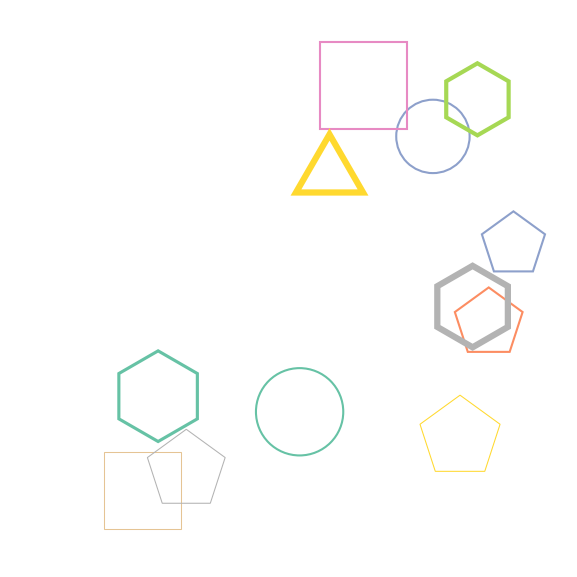[{"shape": "circle", "thickness": 1, "radius": 0.38, "center": [0.519, 0.286]}, {"shape": "hexagon", "thickness": 1.5, "radius": 0.39, "center": [0.274, 0.313]}, {"shape": "pentagon", "thickness": 1, "radius": 0.31, "center": [0.846, 0.44]}, {"shape": "circle", "thickness": 1, "radius": 0.32, "center": [0.75, 0.763]}, {"shape": "pentagon", "thickness": 1, "radius": 0.29, "center": [0.889, 0.576]}, {"shape": "square", "thickness": 1, "radius": 0.38, "center": [0.629, 0.85]}, {"shape": "hexagon", "thickness": 2, "radius": 0.31, "center": [0.827, 0.827]}, {"shape": "pentagon", "thickness": 0.5, "radius": 0.36, "center": [0.797, 0.242]}, {"shape": "triangle", "thickness": 3, "radius": 0.34, "center": [0.571, 0.699]}, {"shape": "square", "thickness": 0.5, "radius": 0.33, "center": [0.247, 0.15]}, {"shape": "hexagon", "thickness": 3, "radius": 0.35, "center": [0.818, 0.468]}, {"shape": "pentagon", "thickness": 0.5, "radius": 0.35, "center": [0.323, 0.185]}]